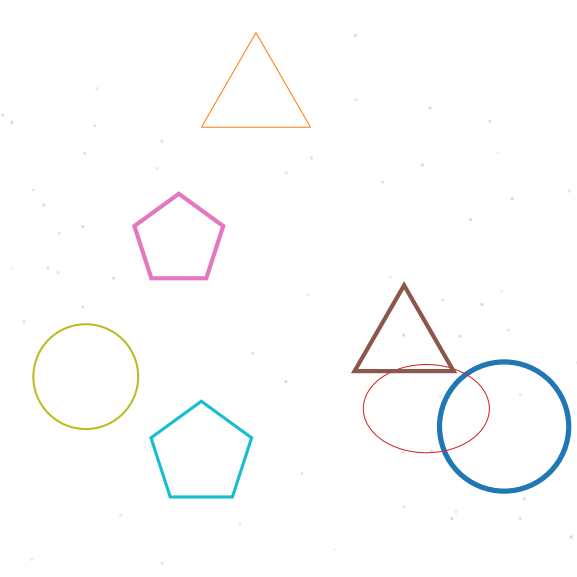[{"shape": "circle", "thickness": 2.5, "radius": 0.56, "center": [0.873, 0.261]}, {"shape": "triangle", "thickness": 0.5, "radius": 0.55, "center": [0.443, 0.833]}, {"shape": "oval", "thickness": 0.5, "radius": 0.55, "center": [0.738, 0.292]}, {"shape": "triangle", "thickness": 2, "radius": 0.5, "center": [0.7, 0.406]}, {"shape": "pentagon", "thickness": 2, "radius": 0.4, "center": [0.31, 0.583]}, {"shape": "circle", "thickness": 1, "radius": 0.45, "center": [0.149, 0.347]}, {"shape": "pentagon", "thickness": 1.5, "radius": 0.46, "center": [0.349, 0.213]}]